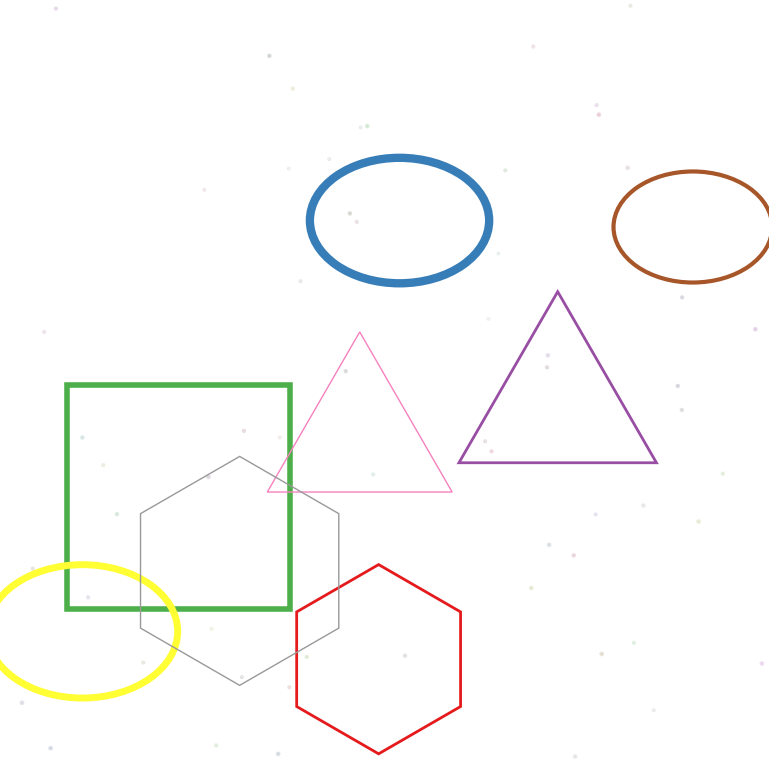[{"shape": "hexagon", "thickness": 1, "radius": 0.61, "center": [0.492, 0.144]}, {"shape": "oval", "thickness": 3, "radius": 0.58, "center": [0.519, 0.714]}, {"shape": "square", "thickness": 2, "radius": 0.73, "center": [0.232, 0.355]}, {"shape": "triangle", "thickness": 1, "radius": 0.74, "center": [0.724, 0.473]}, {"shape": "oval", "thickness": 2.5, "radius": 0.62, "center": [0.107, 0.18]}, {"shape": "oval", "thickness": 1.5, "radius": 0.52, "center": [0.9, 0.705]}, {"shape": "triangle", "thickness": 0.5, "radius": 0.69, "center": [0.467, 0.43]}, {"shape": "hexagon", "thickness": 0.5, "radius": 0.74, "center": [0.311, 0.259]}]